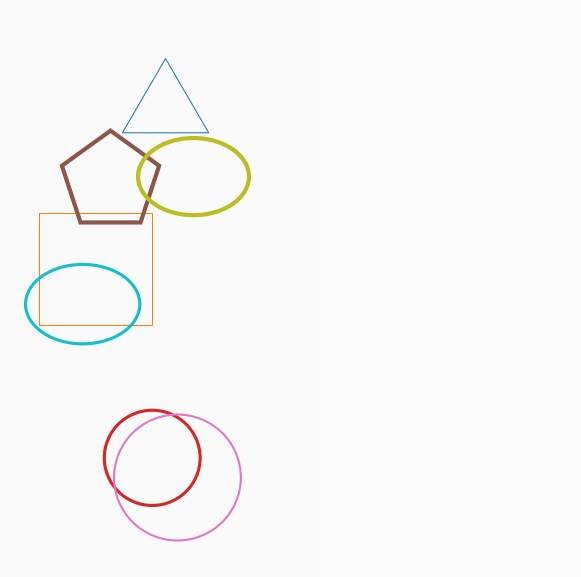[{"shape": "triangle", "thickness": 0.5, "radius": 0.43, "center": [0.285, 0.812]}, {"shape": "square", "thickness": 0.5, "radius": 0.49, "center": [0.164, 0.534]}, {"shape": "circle", "thickness": 1.5, "radius": 0.41, "center": [0.262, 0.206]}, {"shape": "pentagon", "thickness": 2, "radius": 0.44, "center": [0.19, 0.685]}, {"shape": "circle", "thickness": 1, "radius": 0.55, "center": [0.305, 0.172]}, {"shape": "oval", "thickness": 2, "radius": 0.48, "center": [0.333, 0.693]}, {"shape": "oval", "thickness": 1.5, "radius": 0.49, "center": [0.142, 0.472]}]